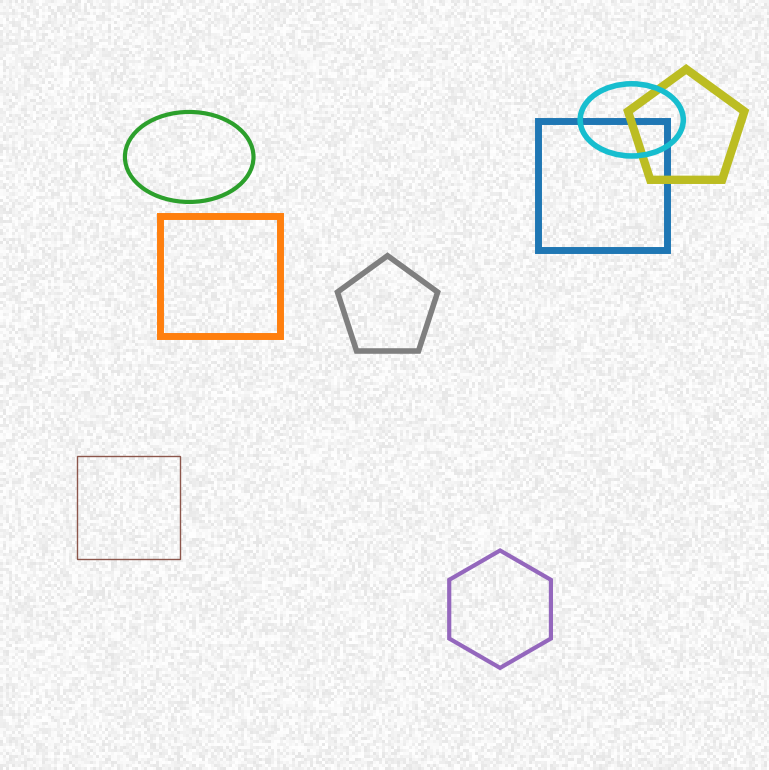[{"shape": "square", "thickness": 2.5, "radius": 0.42, "center": [0.783, 0.759]}, {"shape": "square", "thickness": 2.5, "radius": 0.39, "center": [0.286, 0.641]}, {"shape": "oval", "thickness": 1.5, "radius": 0.42, "center": [0.246, 0.796]}, {"shape": "hexagon", "thickness": 1.5, "radius": 0.38, "center": [0.649, 0.209]}, {"shape": "square", "thickness": 0.5, "radius": 0.33, "center": [0.167, 0.341]}, {"shape": "pentagon", "thickness": 2, "radius": 0.34, "center": [0.503, 0.599]}, {"shape": "pentagon", "thickness": 3, "radius": 0.4, "center": [0.891, 0.831]}, {"shape": "oval", "thickness": 2, "radius": 0.33, "center": [0.82, 0.844]}]